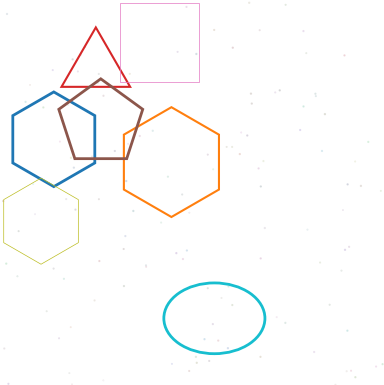[{"shape": "hexagon", "thickness": 2, "radius": 0.61, "center": [0.14, 0.638]}, {"shape": "hexagon", "thickness": 1.5, "radius": 0.71, "center": [0.445, 0.579]}, {"shape": "triangle", "thickness": 1.5, "radius": 0.51, "center": [0.249, 0.826]}, {"shape": "pentagon", "thickness": 2, "radius": 0.57, "center": [0.262, 0.681]}, {"shape": "square", "thickness": 0.5, "radius": 0.51, "center": [0.415, 0.89]}, {"shape": "hexagon", "thickness": 0.5, "radius": 0.56, "center": [0.107, 0.426]}, {"shape": "oval", "thickness": 2, "radius": 0.66, "center": [0.557, 0.173]}]